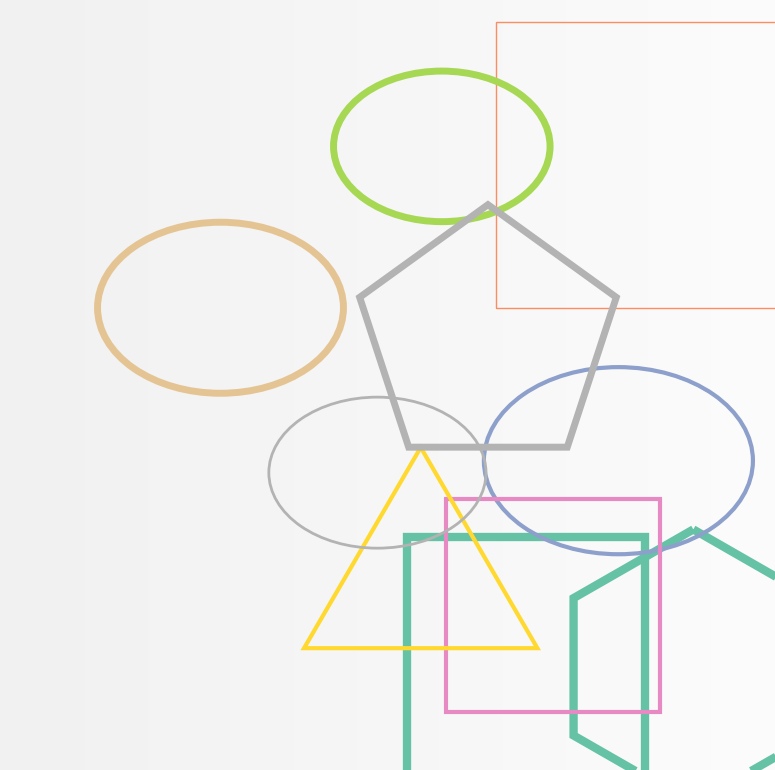[{"shape": "square", "thickness": 3, "radius": 0.77, "center": [0.678, 0.149]}, {"shape": "hexagon", "thickness": 3, "radius": 0.89, "center": [0.895, 0.134]}, {"shape": "square", "thickness": 0.5, "radius": 0.93, "center": [0.826, 0.785]}, {"shape": "oval", "thickness": 1.5, "radius": 0.87, "center": [0.798, 0.402]}, {"shape": "square", "thickness": 1.5, "radius": 0.69, "center": [0.714, 0.214]}, {"shape": "oval", "thickness": 2.5, "radius": 0.7, "center": [0.57, 0.81]}, {"shape": "triangle", "thickness": 1.5, "radius": 0.87, "center": [0.543, 0.245]}, {"shape": "oval", "thickness": 2.5, "radius": 0.79, "center": [0.285, 0.6]}, {"shape": "oval", "thickness": 1, "radius": 0.7, "center": [0.487, 0.386]}, {"shape": "pentagon", "thickness": 2.5, "radius": 0.87, "center": [0.63, 0.56]}]